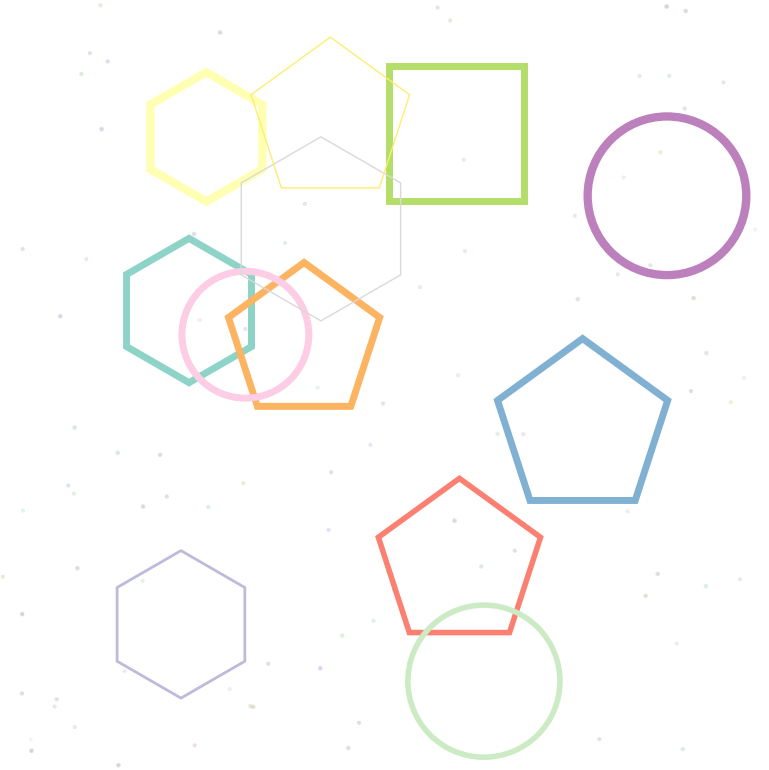[{"shape": "hexagon", "thickness": 2.5, "radius": 0.47, "center": [0.245, 0.597]}, {"shape": "hexagon", "thickness": 3, "radius": 0.42, "center": [0.268, 0.822]}, {"shape": "hexagon", "thickness": 1, "radius": 0.48, "center": [0.235, 0.189]}, {"shape": "pentagon", "thickness": 2, "radius": 0.55, "center": [0.597, 0.268]}, {"shape": "pentagon", "thickness": 2.5, "radius": 0.58, "center": [0.757, 0.444]}, {"shape": "pentagon", "thickness": 2.5, "radius": 0.52, "center": [0.395, 0.556]}, {"shape": "square", "thickness": 2.5, "radius": 0.44, "center": [0.593, 0.827]}, {"shape": "circle", "thickness": 2.5, "radius": 0.41, "center": [0.319, 0.565]}, {"shape": "hexagon", "thickness": 0.5, "radius": 0.6, "center": [0.417, 0.703]}, {"shape": "circle", "thickness": 3, "radius": 0.52, "center": [0.866, 0.746]}, {"shape": "circle", "thickness": 2, "radius": 0.49, "center": [0.628, 0.115]}, {"shape": "pentagon", "thickness": 0.5, "radius": 0.54, "center": [0.429, 0.844]}]